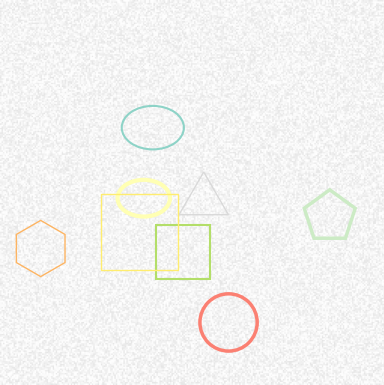[{"shape": "oval", "thickness": 1.5, "radius": 0.4, "center": [0.397, 0.668]}, {"shape": "oval", "thickness": 3, "radius": 0.34, "center": [0.373, 0.485]}, {"shape": "circle", "thickness": 2.5, "radius": 0.37, "center": [0.594, 0.162]}, {"shape": "hexagon", "thickness": 1, "radius": 0.36, "center": [0.106, 0.355]}, {"shape": "square", "thickness": 1.5, "radius": 0.35, "center": [0.476, 0.345]}, {"shape": "triangle", "thickness": 1, "radius": 0.37, "center": [0.529, 0.479]}, {"shape": "pentagon", "thickness": 2.5, "radius": 0.35, "center": [0.856, 0.438]}, {"shape": "square", "thickness": 1, "radius": 0.5, "center": [0.363, 0.397]}]